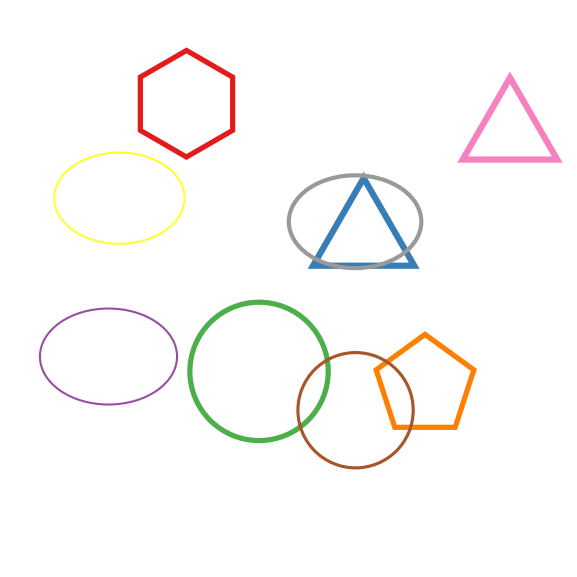[{"shape": "hexagon", "thickness": 2.5, "radius": 0.46, "center": [0.323, 0.819]}, {"shape": "triangle", "thickness": 3, "radius": 0.51, "center": [0.63, 0.59]}, {"shape": "circle", "thickness": 2.5, "radius": 0.6, "center": [0.449, 0.356]}, {"shape": "oval", "thickness": 1, "radius": 0.59, "center": [0.188, 0.382]}, {"shape": "pentagon", "thickness": 2.5, "radius": 0.44, "center": [0.736, 0.331]}, {"shape": "oval", "thickness": 1, "radius": 0.56, "center": [0.207, 0.656]}, {"shape": "circle", "thickness": 1.5, "radius": 0.5, "center": [0.616, 0.289]}, {"shape": "triangle", "thickness": 3, "radius": 0.47, "center": [0.883, 0.77]}, {"shape": "oval", "thickness": 2, "radius": 0.57, "center": [0.615, 0.615]}]